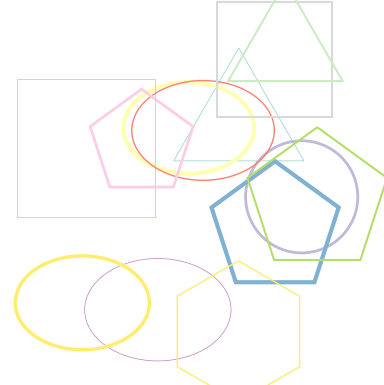[{"shape": "triangle", "thickness": 0.5, "radius": 0.98, "center": [0.62, 0.68]}, {"shape": "oval", "thickness": 3, "radius": 0.85, "center": [0.49, 0.668]}, {"shape": "circle", "thickness": 2, "radius": 0.73, "center": [0.784, 0.489]}, {"shape": "oval", "thickness": 1, "radius": 0.93, "center": [0.527, 0.661]}, {"shape": "pentagon", "thickness": 3, "radius": 0.87, "center": [0.715, 0.407]}, {"shape": "square", "thickness": 0.5, "radius": 0.9, "center": [0.223, 0.616]}, {"shape": "pentagon", "thickness": 1.5, "radius": 0.95, "center": [0.824, 0.479]}, {"shape": "pentagon", "thickness": 2, "radius": 0.7, "center": [0.368, 0.628]}, {"shape": "square", "thickness": 1.5, "radius": 0.75, "center": [0.713, 0.846]}, {"shape": "oval", "thickness": 0.5, "radius": 0.95, "center": [0.41, 0.196]}, {"shape": "triangle", "thickness": 1.5, "radius": 0.86, "center": [0.741, 0.875]}, {"shape": "oval", "thickness": 2.5, "radius": 0.87, "center": [0.214, 0.213]}, {"shape": "hexagon", "thickness": 1, "radius": 0.92, "center": [0.619, 0.139]}]